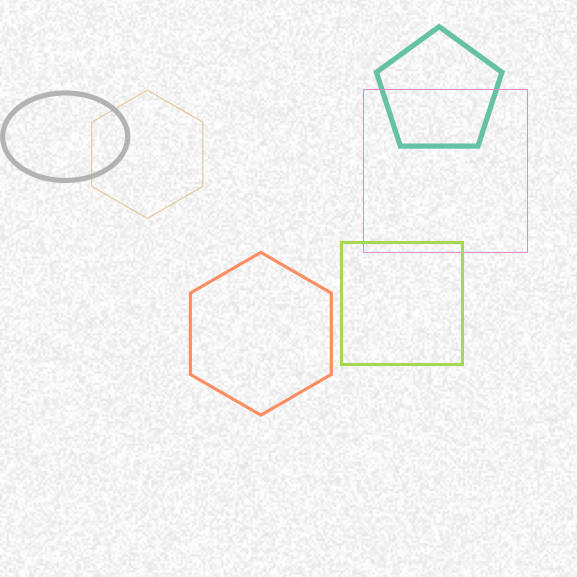[{"shape": "pentagon", "thickness": 2.5, "radius": 0.57, "center": [0.76, 0.839]}, {"shape": "hexagon", "thickness": 1.5, "radius": 0.7, "center": [0.452, 0.421]}, {"shape": "square", "thickness": 0.5, "radius": 0.71, "center": [0.77, 0.704]}, {"shape": "square", "thickness": 1.5, "radius": 0.53, "center": [0.695, 0.475]}, {"shape": "hexagon", "thickness": 0.5, "radius": 0.56, "center": [0.255, 0.732]}, {"shape": "oval", "thickness": 2.5, "radius": 0.54, "center": [0.113, 0.762]}]